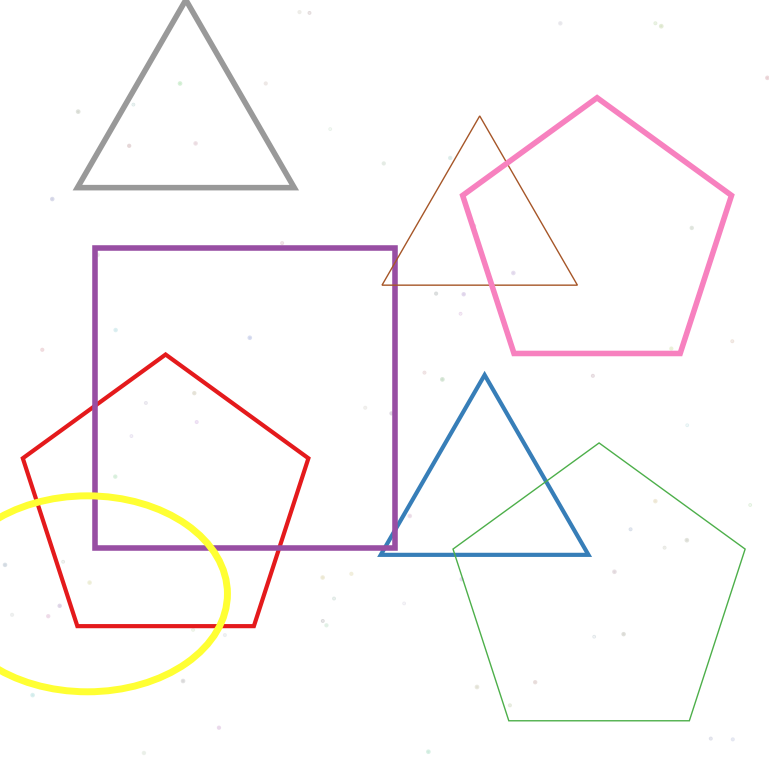[{"shape": "pentagon", "thickness": 1.5, "radius": 0.97, "center": [0.215, 0.345]}, {"shape": "triangle", "thickness": 1.5, "radius": 0.78, "center": [0.629, 0.357]}, {"shape": "pentagon", "thickness": 0.5, "radius": 1.0, "center": [0.778, 0.225]}, {"shape": "square", "thickness": 2, "radius": 0.98, "center": [0.318, 0.483]}, {"shape": "oval", "thickness": 2.5, "radius": 0.91, "center": [0.114, 0.229]}, {"shape": "triangle", "thickness": 0.5, "radius": 0.73, "center": [0.623, 0.703]}, {"shape": "pentagon", "thickness": 2, "radius": 0.92, "center": [0.775, 0.689]}, {"shape": "triangle", "thickness": 2, "radius": 0.81, "center": [0.241, 0.838]}]